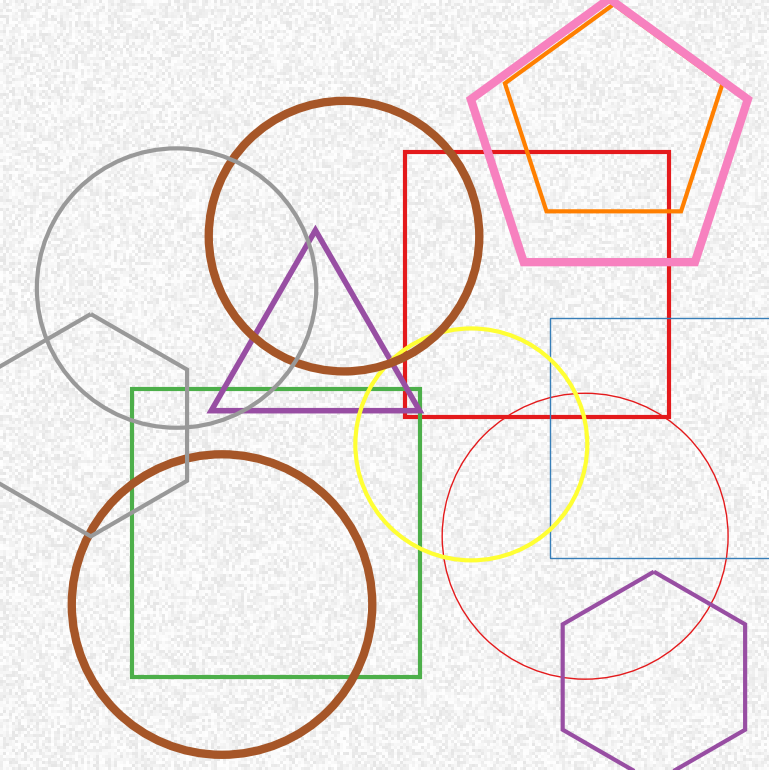[{"shape": "square", "thickness": 1.5, "radius": 0.86, "center": [0.697, 0.631]}, {"shape": "circle", "thickness": 0.5, "radius": 0.93, "center": [0.76, 0.304]}, {"shape": "square", "thickness": 0.5, "radius": 0.78, "center": [0.87, 0.431]}, {"shape": "square", "thickness": 1.5, "radius": 0.94, "center": [0.359, 0.308]}, {"shape": "hexagon", "thickness": 1.5, "radius": 0.68, "center": [0.849, 0.121]}, {"shape": "triangle", "thickness": 2, "radius": 0.78, "center": [0.41, 0.545]}, {"shape": "pentagon", "thickness": 1.5, "radius": 0.74, "center": [0.797, 0.846]}, {"shape": "circle", "thickness": 1.5, "radius": 0.75, "center": [0.612, 0.423]}, {"shape": "circle", "thickness": 3, "radius": 0.98, "center": [0.288, 0.215]}, {"shape": "circle", "thickness": 3, "radius": 0.88, "center": [0.447, 0.693]}, {"shape": "pentagon", "thickness": 3, "radius": 0.95, "center": [0.791, 0.813]}, {"shape": "circle", "thickness": 1.5, "radius": 0.91, "center": [0.229, 0.626]}, {"shape": "hexagon", "thickness": 1.5, "radius": 0.72, "center": [0.118, 0.448]}]